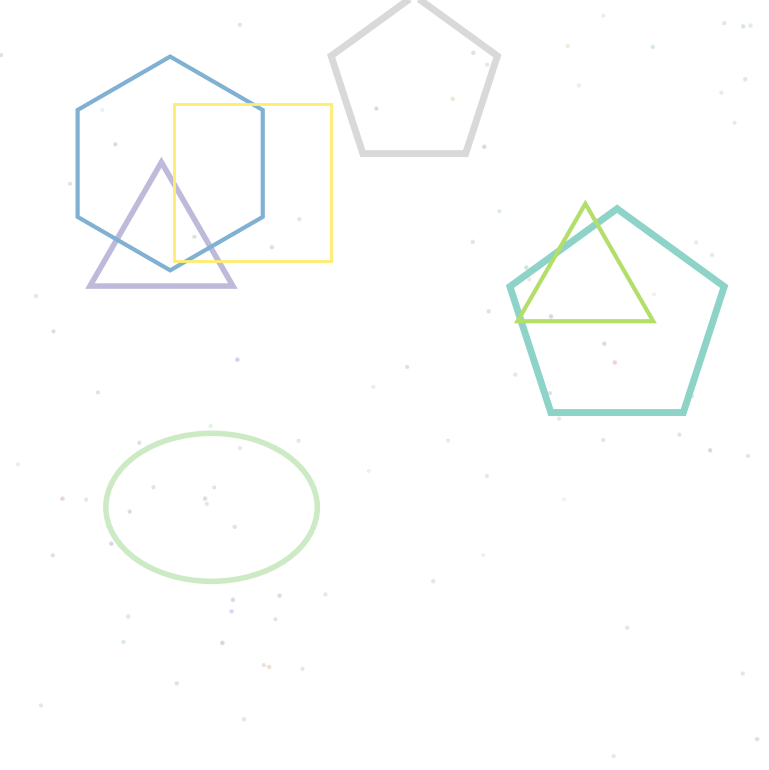[{"shape": "pentagon", "thickness": 2.5, "radius": 0.73, "center": [0.801, 0.583]}, {"shape": "triangle", "thickness": 2, "radius": 0.54, "center": [0.21, 0.682]}, {"shape": "hexagon", "thickness": 1.5, "radius": 0.69, "center": [0.221, 0.788]}, {"shape": "triangle", "thickness": 1.5, "radius": 0.51, "center": [0.76, 0.634]}, {"shape": "pentagon", "thickness": 2.5, "radius": 0.57, "center": [0.538, 0.892]}, {"shape": "oval", "thickness": 2, "radius": 0.69, "center": [0.275, 0.341]}, {"shape": "square", "thickness": 1, "radius": 0.51, "center": [0.328, 0.763]}]